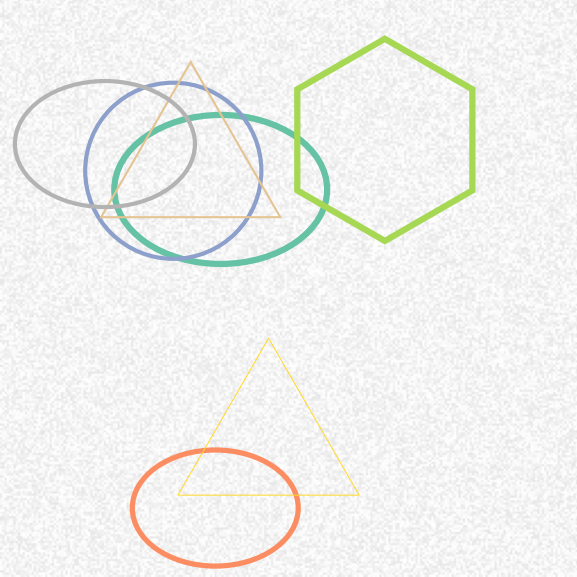[{"shape": "oval", "thickness": 3, "radius": 0.92, "center": [0.382, 0.671]}, {"shape": "oval", "thickness": 2.5, "radius": 0.72, "center": [0.373, 0.119]}, {"shape": "circle", "thickness": 2, "radius": 0.76, "center": [0.3, 0.703]}, {"shape": "hexagon", "thickness": 3, "radius": 0.88, "center": [0.666, 0.757]}, {"shape": "triangle", "thickness": 0.5, "radius": 0.91, "center": [0.465, 0.232]}, {"shape": "triangle", "thickness": 1, "radius": 0.9, "center": [0.33, 0.713]}, {"shape": "oval", "thickness": 2, "radius": 0.78, "center": [0.182, 0.75]}]